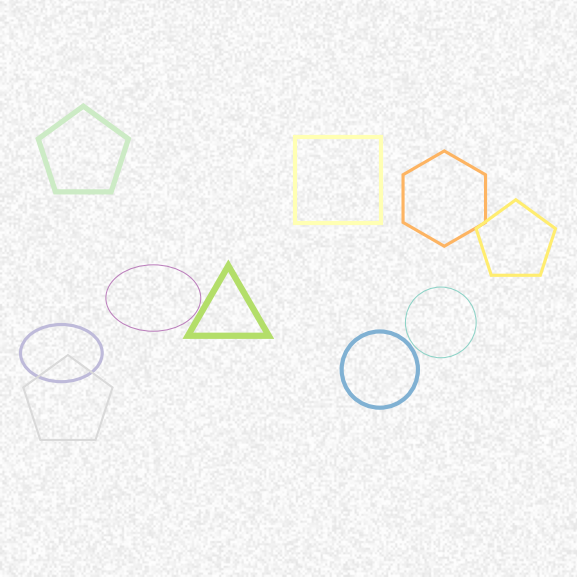[{"shape": "circle", "thickness": 0.5, "radius": 0.31, "center": [0.763, 0.441]}, {"shape": "square", "thickness": 2, "radius": 0.37, "center": [0.586, 0.687]}, {"shape": "oval", "thickness": 1.5, "radius": 0.35, "center": [0.106, 0.388]}, {"shape": "circle", "thickness": 2, "radius": 0.33, "center": [0.658, 0.359]}, {"shape": "hexagon", "thickness": 1.5, "radius": 0.41, "center": [0.769, 0.655]}, {"shape": "triangle", "thickness": 3, "radius": 0.4, "center": [0.395, 0.458]}, {"shape": "pentagon", "thickness": 1, "radius": 0.41, "center": [0.118, 0.303]}, {"shape": "oval", "thickness": 0.5, "radius": 0.41, "center": [0.265, 0.483]}, {"shape": "pentagon", "thickness": 2.5, "radius": 0.41, "center": [0.144, 0.733]}, {"shape": "pentagon", "thickness": 1.5, "radius": 0.36, "center": [0.893, 0.581]}]